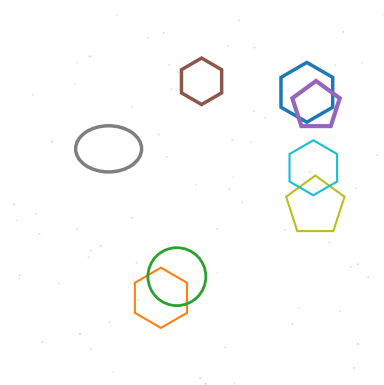[{"shape": "hexagon", "thickness": 2.5, "radius": 0.39, "center": [0.797, 0.76]}, {"shape": "hexagon", "thickness": 1.5, "radius": 0.39, "center": [0.418, 0.226]}, {"shape": "circle", "thickness": 2, "radius": 0.38, "center": [0.459, 0.281]}, {"shape": "pentagon", "thickness": 3, "radius": 0.32, "center": [0.821, 0.725]}, {"shape": "hexagon", "thickness": 2.5, "radius": 0.3, "center": [0.524, 0.789]}, {"shape": "oval", "thickness": 2.5, "radius": 0.43, "center": [0.282, 0.613]}, {"shape": "pentagon", "thickness": 1.5, "radius": 0.4, "center": [0.819, 0.464]}, {"shape": "hexagon", "thickness": 1.5, "radius": 0.36, "center": [0.814, 0.564]}]